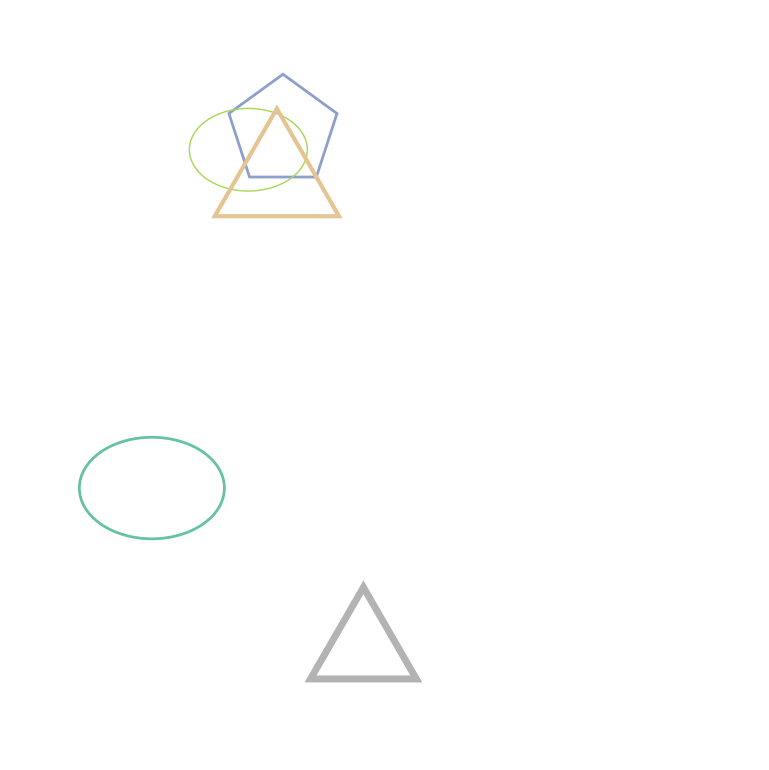[{"shape": "oval", "thickness": 1, "radius": 0.47, "center": [0.197, 0.366]}, {"shape": "pentagon", "thickness": 1, "radius": 0.37, "center": [0.367, 0.83]}, {"shape": "oval", "thickness": 0.5, "radius": 0.38, "center": [0.323, 0.806]}, {"shape": "triangle", "thickness": 1.5, "radius": 0.47, "center": [0.36, 0.766]}, {"shape": "triangle", "thickness": 2.5, "radius": 0.4, "center": [0.472, 0.158]}]